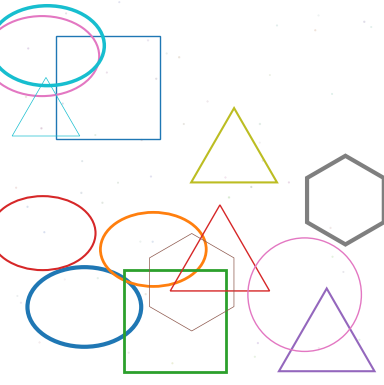[{"shape": "oval", "thickness": 3, "radius": 0.74, "center": [0.219, 0.203]}, {"shape": "square", "thickness": 1, "radius": 0.67, "center": [0.281, 0.772]}, {"shape": "oval", "thickness": 2, "radius": 0.69, "center": [0.398, 0.352]}, {"shape": "square", "thickness": 2, "radius": 0.66, "center": [0.456, 0.167]}, {"shape": "oval", "thickness": 1.5, "radius": 0.69, "center": [0.111, 0.394]}, {"shape": "triangle", "thickness": 1, "radius": 0.74, "center": [0.571, 0.319]}, {"shape": "triangle", "thickness": 1.5, "radius": 0.72, "center": [0.849, 0.107]}, {"shape": "hexagon", "thickness": 0.5, "radius": 0.63, "center": [0.498, 0.267]}, {"shape": "circle", "thickness": 1, "radius": 0.74, "center": [0.791, 0.235]}, {"shape": "oval", "thickness": 1.5, "radius": 0.74, "center": [0.109, 0.854]}, {"shape": "hexagon", "thickness": 3, "radius": 0.58, "center": [0.897, 0.48]}, {"shape": "triangle", "thickness": 1.5, "radius": 0.64, "center": [0.608, 0.591]}, {"shape": "oval", "thickness": 2.5, "radius": 0.74, "center": [0.123, 0.881]}, {"shape": "triangle", "thickness": 0.5, "radius": 0.51, "center": [0.119, 0.697]}]